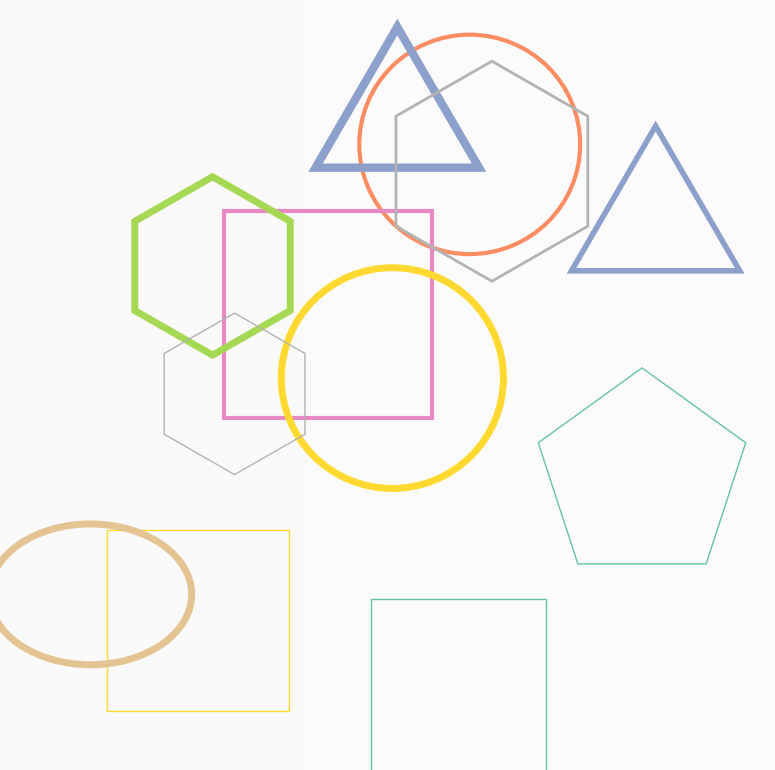[{"shape": "square", "thickness": 0.5, "radius": 0.57, "center": [0.592, 0.108]}, {"shape": "pentagon", "thickness": 0.5, "radius": 0.7, "center": [0.828, 0.381]}, {"shape": "circle", "thickness": 1.5, "radius": 0.71, "center": [0.606, 0.812]}, {"shape": "triangle", "thickness": 2, "radius": 0.63, "center": [0.846, 0.711]}, {"shape": "triangle", "thickness": 3, "radius": 0.61, "center": [0.513, 0.843]}, {"shape": "square", "thickness": 1.5, "radius": 0.67, "center": [0.423, 0.591]}, {"shape": "hexagon", "thickness": 2.5, "radius": 0.58, "center": [0.274, 0.655]}, {"shape": "square", "thickness": 0.5, "radius": 0.59, "center": [0.255, 0.194]}, {"shape": "circle", "thickness": 2.5, "radius": 0.72, "center": [0.506, 0.509]}, {"shape": "oval", "thickness": 2.5, "radius": 0.65, "center": [0.117, 0.228]}, {"shape": "hexagon", "thickness": 1, "radius": 0.71, "center": [0.635, 0.778]}, {"shape": "hexagon", "thickness": 0.5, "radius": 0.52, "center": [0.303, 0.489]}]